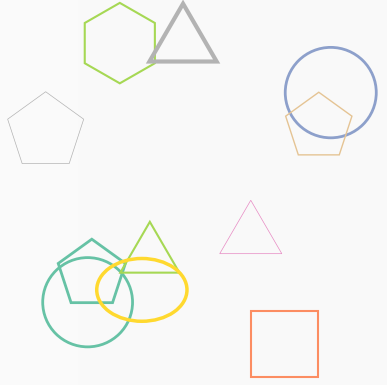[{"shape": "circle", "thickness": 2, "radius": 0.58, "center": [0.226, 0.215]}, {"shape": "pentagon", "thickness": 2, "radius": 0.46, "center": [0.237, 0.288]}, {"shape": "square", "thickness": 1.5, "radius": 0.43, "center": [0.735, 0.107]}, {"shape": "circle", "thickness": 2, "radius": 0.59, "center": [0.854, 0.759]}, {"shape": "triangle", "thickness": 0.5, "radius": 0.46, "center": [0.647, 0.387]}, {"shape": "hexagon", "thickness": 1.5, "radius": 0.52, "center": [0.309, 0.888]}, {"shape": "triangle", "thickness": 1.5, "radius": 0.44, "center": [0.387, 0.336]}, {"shape": "oval", "thickness": 2.5, "radius": 0.58, "center": [0.366, 0.247]}, {"shape": "pentagon", "thickness": 1, "radius": 0.45, "center": [0.823, 0.67]}, {"shape": "triangle", "thickness": 3, "radius": 0.5, "center": [0.472, 0.89]}, {"shape": "pentagon", "thickness": 0.5, "radius": 0.52, "center": [0.118, 0.659]}]